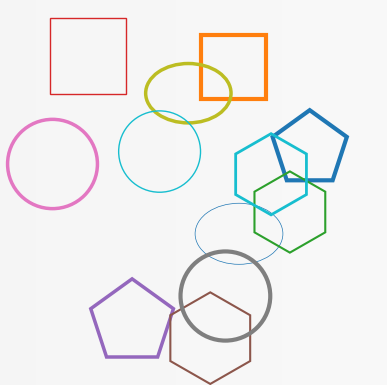[{"shape": "pentagon", "thickness": 3, "radius": 0.5, "center": [0.799, 0.613]}, {"shape": "oval", "thickness": 0.5, "radius": 0.57, "center": [0.617, 0.393]}, {"shape": "square", "thickness": 3, "radius": 0.42, "center": [0.603, 0.826]}, {"shape": "hexagon", "thickness": 1.5, "radius": 0.53, "center": [0.748, 0.449]}, {"shape": "square", "thickness": 1, "radius": 0.49, "center": [0.228, 0.854]}, {"shape": "pentagon", "thickness": 2.5, "radius": 0.56, "center": [0.341, 0.163]}, {"shape": "hexagon", "thickness": 1.5, "radius": 0.59, "center": [0.543, 0.122]}, {"shape": "circle", "thickness": 2.5, "radius": 0.58, "center": [0.136, 0.574]}, {"shape": "circle", "thickness": 3, "radius": 0.58, "center": [0.582, 0.231]}, {"shape": "oval", "thickness": 2.5, "radius": 0.55, "center": [0.486, 0.758]}, {"shape": "circle", "thickness": 1, "radius": 0.53, "center": [0.412, 0.606]}, {"shape": "hexagon", "thickness": 2, "radius": 0.53, "center": [0.699, 0.547]}]